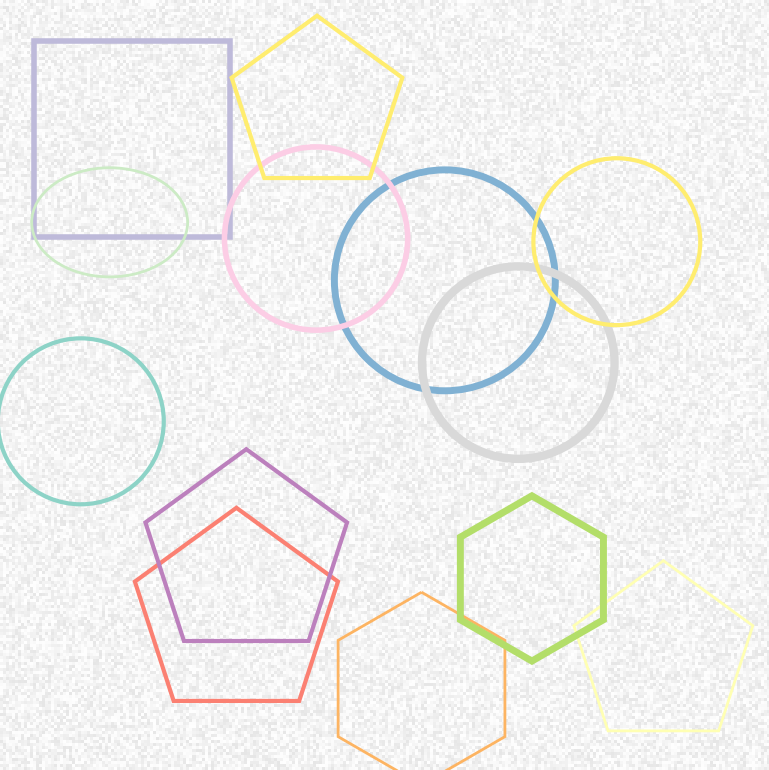[{"shape": "circle", "thickness": 1.5, "radius": 0.54, "center": [0.105, 0.453]}, {"shape": "pentagon", "thickness": 1, "radius": 0.61, "center": [0.862, 0.15]}, {"shape": "square", "thickness": 2, "radius": 0.64, "center": [0.172, 0.82]}, {"shape": "pentagon", "thickness": 1.5, "radius": 0.69, "center": [0.307, 0.202]}, {"shape": "circle", "thickness": 2.5, "radius": 0.72, "center": [0.578, 0.636]}, {"shape": "hexagon", "thickness": 1, "radius": 0.63, "center": [0.547, 0.106]}, {"shape": "hexagon", "thickness": 2.5, "radius": 0.54, "center": [0.691, 0.249]}, {"shape": "circle", "thickness": 2, "radius": 0.59, "center": [0.41, 0.69]}, {"shape": "circle", "thickness": 3, "radius": 0.63, "center": [0.673, 0.529]}, {"shape": "pentagon", "thickness": 1.5, "radius": 0.69, "center": [0.32, 0.279]}, {"shape": "oval", "thickness": 1, "radius": 0.51, "center": [0.142, 0.711]}, {"shape": "circle", "thickness": 1.5, "radius": 0.54, "center": [0.801, 0.686]}, {"shape": "pentagon", "thickness": 1.5, "radius": 0.58, "center": [0.412, 0.863]}]